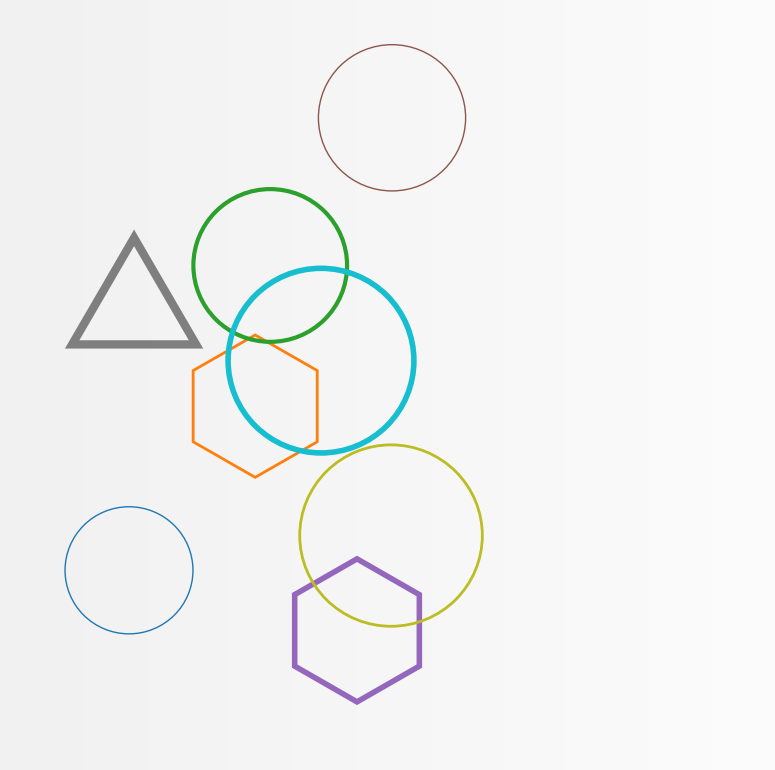[{"shape": "circle", "thickness": 0.5, "radius": 0.41, "center": [0.166, 0.259]}, {"shape": "hexagon", "thickness": 1, "radius": 0.46, "center": [0.329, 0.472]}, {"shape": "circle", "thickness": 1.5, "radius": 0.5, "center": [0.349, 0.655]}, {"shape": "hexagon", "thickness": 2, "radius": 0.46, "center": [0.461, 0.181]}, {"shape": "circle", "thickness": 0.5, "radius": 0.47, "center": [0.506, 0.847]}, {"shape": "triangle", "thickness": 3, "radius": 0.46, "center": [0.173, 0.599]}, {"shape": "circle", "thickness": 1, "radius": 0.59, "center": [0.505, 0.304]}, {"shape": "circle", "thickness": 2, "radius": 0.6, "center": [0.414, 0.532]}]